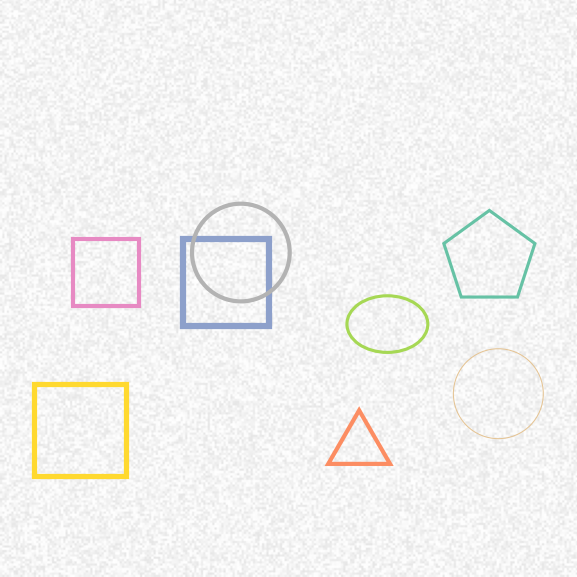[{"shape": "pentagon", "thickness": 1.5, "radius": 0.41, "center": [0.847, 0.552]}, {"shape": "triangle", "thickness": 2, "radius": 0.31, "center": [0.622, 0.227]}, {"shape": "square", "thickness": 3, "radius": 0.38, "center": [0.391, 0.51]}, {"shape": "square", "thickness": 2, "radius": 0.29, "center": [0.183, 0.527]}, {"shape": "oval", "thickness": 1.5, "radius": 0.35, "center": [0.671, 0.438]}, {"shape": "square", "thickness": 2.5, "radius": 0.4, "center": [0.139, 0.255]}, {"shape": "circle", "thickness": 0.5, "radius": 0.39, "center": [0.863, 0.317]}, {"shape": "circle", "thickness": 2, "radius": 0.42, "center": [0.417, 0.562]}]